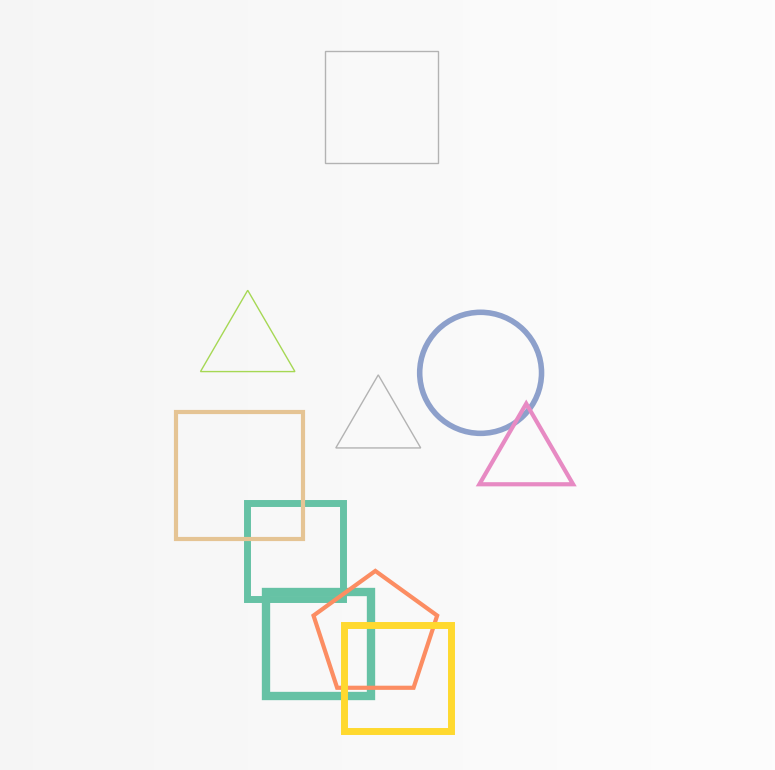[{"shape": "square", "thickness": 3, "radius": 0.34, "center": [0.411, 0.163]}, {"shape": "square", "thickness": 2.5, "radius": 0.31, "center": [0.38, 0.285]}, {"shape": "pentagon", "thickness": 1.5, "radius": 0.42, "center": [0.484, 0.175]}, {"shape": "circle", "thickness": 2, "radius": 0.39, "center": [0.62, 0.516]}, {"shape": "triangle", "thickness": 1.5, "radius": 0.35, "center": [0.679, 0.406]}, {"shape": "triangle", "thickness": 0.5, "radius": 0.35, "center": [0.32, 0.553]}, {"shape": "square", "thickness": 2.5, "radius": 0.35, "center": [0.513, 0.119]}, {"shape": "square", "thickness": 1.5, "radius": 0.41, "center": [0.309, 0.382]}, {"shape": "square", "thickness": 0.5, "radius": 0.36, "center": [0.492, 0.861]}, {"shape": "triangle", "thickness": 0.5, "radius": 0.32, "center": [0.488, 0.45]}]